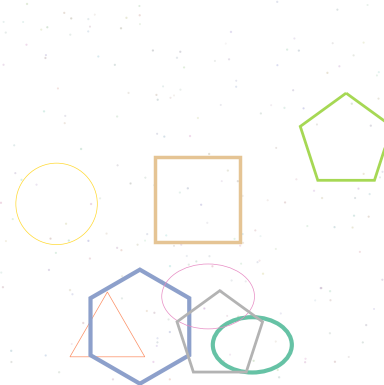[{"shape": "oval", "thickness": 3, "radius": 0.51, "center": [0.655, 0.104]}, {"shape": "triangle", "thickness": 0.5, "radius": 0.56, "center": [0.279, 0.129]}, {"shape": "hexagon", "thickness": 3, "radius": 0.74, "center": [0.363, 0.151]}, {"shape": "oval", "thickness": 0.5, "radius": 0.6, "center": [0.541, 0.23]}, {"shape": "pentagon", "thickness": 2, "radius": 0.63, "center": [0.899, 0.633]}, {"shape": "circle", "thickness": 0.5, "radius": 0.53, "center": [0.147, 0.47]}, {"shape": "square", "thickness": 2.5, "radius": 0.55, "center": [0.513, 0.482]}, {"shape": "pentagon", "thickness": 2, "radius": 0.58, "center": [0.571, 0.128]}]